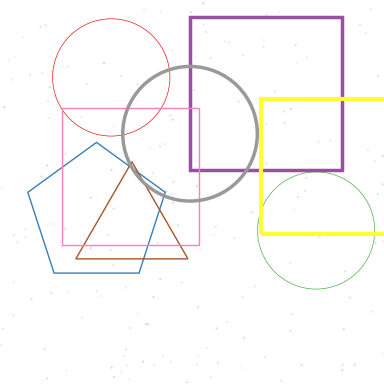[{"shape": "circle", "thickness": 0.5, "radius": 0.76, "center": [0.289, 0.799]}, {"shape": "pentagon", "thickness": 1, "radius": 0.94, "center": [0.251, 0.443]}, {"shape": "circle", "thickness": 0.5, "radius": 0.76, "center": [0.821, 0.401]}, {"shape": "square", "thickness": 2.5, "radius": 0.99, "center": [0.691, 0.757]}, {"shape": "square", "thickness": 3, "radius": 0.88, "center": [0.854, 0.567]}, {"shape": "triangle", "thickness": 1, "radius": 0.84, "center": [0.343, 0.412]}, {"shape": "square", "thickness": 1, "radius": 0.89, "center": [0.339, 0.541]}, {"shape": "circle", "thickness": 2.5, "radius": 0.87, "center": [0.494, 0.653]}]